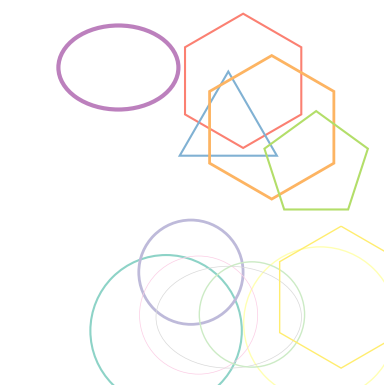[{"shape": "circle", "thickness": 1.5, "radius": 0.98, "center": [0.431, 0.141]}, {"shape": "circle", "thickness": 1, "radius": 0.99, "center": [0.831, 0.16]}, {"shape": "circle", "thickness": 2, "radius": 0.68, "center": [0.496, 0.293]}, {"shape": "hexagon", "thickness": 1.5, "radius": 0.87, "center": [0.632, 0.79]}, {"shape": "triangle", "thickness": 1.5, "radius": 0.73, "center": [0.593, 0.668]}, {"shape": "hexagon", "thickness": 2, "radius": 0.93, "center": [0.706, 0.669]}, {"shape": "pentagon", "thickness": 1.5, "radius": 0.71, "center": [0.821, 0.57]}, {"shape": "circle", "thickness": 0.5, "radius": 0.77, "center": [0.516, 0.182]}, {"shape": "oval", "thickness": 0.5, "radius": 0.94, "center": [0.594, 0.176]}, {"shape": "oval", "thickness": 3, "radius": 0.78, "center": [0.308, 0.825]}, {"shape": "circle", "thickness": 1, "radius": 0.68, "center": [0.654, 0.183]}, {"shape": "hexagon", "thickness": 1, "radius": 0.92, "center": [0.886, 0.228]}]